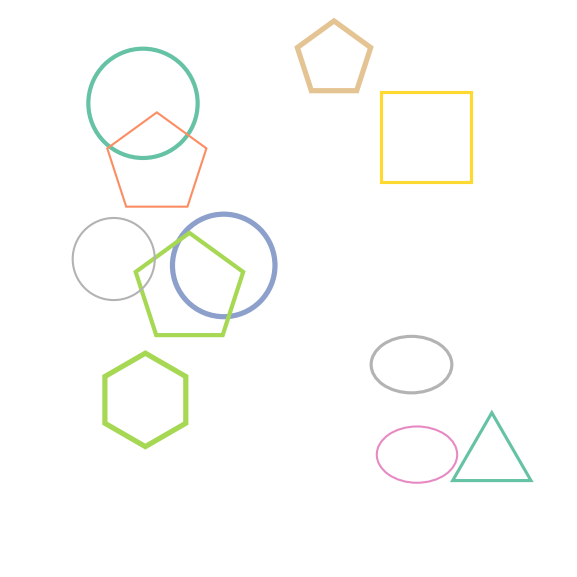[{"shape": "triangle", "thickness": 1.5, "radius": 0.39, "center": [0.852, 0.206]}, {"shape": "circle", "thickness": 2, "radius": 0.47, "center": [0.248, 0.82]}, {"shape": "pentagon", "thickness": 1, "radius": 0.45, "center": [0.272, 0.714]}, {"shape": "circle", "thickness": 2.5, "radius": 0.44, "center": [0.387, 0.54]}, {"shape": "oval", "thickness": 1, "radius": 0.35, "center": [0.722, 0.212]}, {"shape": "pentagon", "thickness": 2, "radius": 0.49, "center": [0.328, 0.498]}, {"shape": "hexagon", "thickness": 2.5, "radius": 0.4, "center": [0.252, 0.307]}, {"shape": "square", "thickness": 1.5, "radius": 0.39, "center": [0.737, 0.762]}, {"shape": "pentagon", "thickness": 2.5, "radius": 0.33, "center": [0.578, 0.896]}, {"shape": "oval", "thickness": 1.5, "radius": 0.35, "center": [0.713, 0.368]}, {"shape": "circle", "thickness": 1, "radius": 0.36, "center": [0.197, 0.551]}]